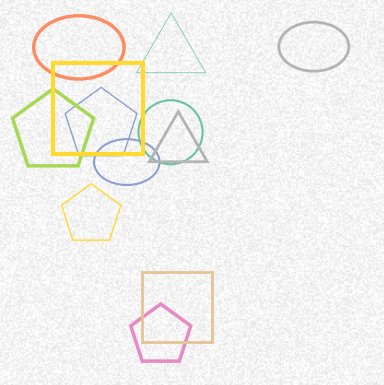[{"shape": "circle", "thickness": 1.5, "radius": 0.42, "center": [0.443, 0.657]}, {"shape": "triangle", "thickness": 0.5, "radius": 0.52, "center": [0.445, 0.863]}, {"shape": "oval", "thickness": 2.5, "radius": 0.59, "center": [0.205, 0.877]}, {"shape": "pentagon", "thickness": 1, "radius": 0.49, "center": [0.262, 0.675]}, {"shape": "oval", "thickness": 1.5, "radius": 0.43, "center": [0.329, 0.579]}, {"shape": "pentagon", "thickness": 2.5, "radius": 0.41, "center": [0.418, 0.128]}, {"shape": "pentagon", "thickness": 2.5, "radius": 0.55, "center": [0.138, 0.659]}, {"shape": "pentagon", "thickness": 1, "radius": 0.41, "center": [0.237, 0.442]}, {"shape": "square", "thickness": 3, "radius": 0.59, "center": [0.255, 0.718]}, {"shape": "square", "thickness": 2, "radius": 0.45, "center": [0.46, 0.203]}, {"shape": "oval", "thickness": 2, "radius": 0.46, "center": [0.815, 0.879]}, {"shape": "triangle", "thickness": 2, "radius": 0.43, "center": [0.463, 0.623]}]